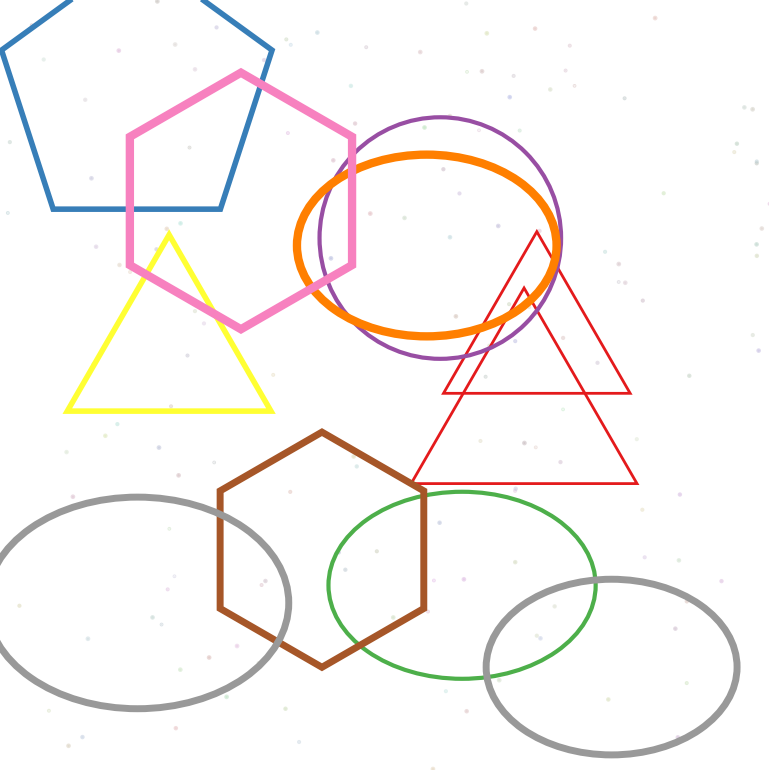[{"shape": "triangle", "thickness": 1, "radius": 0.7, "center": [0.697, 0.559]}, {"shape": "triangle", "thickness": 1, "radius": 0.85, "center": [0.681, 0.457]}, {"shape": "pentagon", "thickness": 2, "radius": 0.92, "center": [0.178, 0.878]}, {"shape": "oval", "thickness": 1.5, "radius": 0.87, "center": [0.6, 0.24]}, {"shape": "circle", "thickness": 1.5, "radius": 0.78, "center": [0.572, 0.691]}, {"shape": "oval", "thickness": 3, "radius": 0.84, "center": [0.554, 0.681]}, {"shape": "triangle", "thickness": 2, "radius": 0.76, "center": [0.22, 0.542]}, {"shape": "hexagon", "thickness": 2.5, "radius": 0.76, "center": [0.418, 0.286]}, {"shape": "hexagon", "thickness": 3, "radius": 0.83, "center": [0.313, 0.739]}, {"shape": "oval", "thickness": 2.5, "radius": 0.98, "center": [0.179, 0.217]}, {"shape": "oval", "thickness": 2.5, "radius": 0.81, "center": [0.794, 0.134]}]